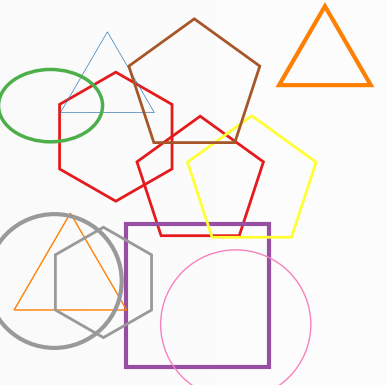[{"shape": "pentagon", "thickness": 2, "radius": 0.86, "center": [0.517, 0.527]}, {"shape": "hexagon", "thickness": 2, "radius": 0.84, "center": [0.299, 0.645]}, {"shape": "triangle", "thickness": 0.5, "radius": 0.7, "center": [0.277, 0.777]}, {"shape": "oval", "thickness": 2.5, "radius": 0.67, "center": [0.13, 0.726]}, {"shape": "square", "thickness": 3, "radius": 0.93, "center": [0.51, 0.232]}, {"shape": "triangle", "thickness": 3, "radius": 0.68, "center": [0.839, 0.847]}, {"shape": "triangle", "thickness": 1, "radius": 0.84, "center": [0.182, 0.279]}, {"shape": "pentagon", "thickness": 2, "radius": 0.87, "center": [0.65, 0.525]}, {"shape": "pentagon", "thickness": 2, "radius": 0.89, "center": [0.501, 0.773]}, {"shape": "circle", "thickness": 1, "radius": 0.97, "center": [0.608, 0.157]}, {"shape": "circle", "thickness": 3, "radius": 0.87, "center": [0.14, 0.27]}, {"shape": "hexagon", "thickness": 2, "radius": 0.72, "center": [0.267, 0.266]}]